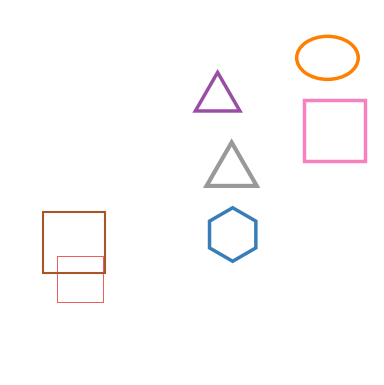[{"shape": "square", "thickness": 0.5, "radius": 0.3, "center": [0.207, 0.274]}, {"shape": "hexagon", "thickness": 2.5, "radius": 0.35, "center": [0.604, 0.391]}, {"shape": "triangle", "thickness": 2.5, "radius": 0.33, "center": [0.565, 0.745]}, {"shape": "oval", "thickness": 2.5, "radius": 0.4, "center": [0.851, 0.85]}, {"shape": "square", "thickness": 1.5, "radius": 0.4, "center": [0.192, 0.37]}, {"shape": "square", "thickness": 2.5, "radius": 0.39, "center": [0.868, 0.662]}, {"shape": "triangle", "thickness": 3, "radius": 0.38, "center": [0.602, 0.555]}]